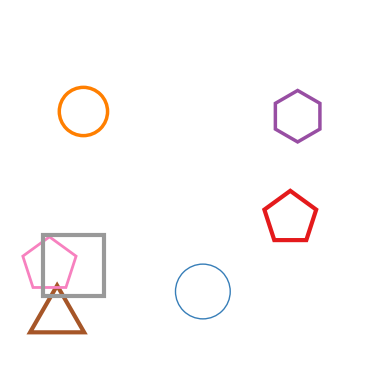[{"shape": "pentagon", "thickness": 3, "radius": 0.35, "center": [0.754, 0.434]}, {"shape": "circle", "thickness": 1, "radius": 0.36, "center": [0.527, 0.243]}, {"shape": "hexagon", "thickness": 2.5, "radius": 0.33, "center": [0.773, 0.698]}, {"shape": "circle", "thickness": 2.5, "radius": 0.31, "center": [0.217, 0.71]}, {"shape": "triangle", "thickness": 3, "radius": 0.41, "center": [0.148, 0.177]}, {"shape": "pentagon", "thickness": 2, "radius": 0.36, "center": [0.128, 0.312]}, {"shape": "square", "thickness": 3, "radius": 0.4, "center": [0.19, 0.31]}]